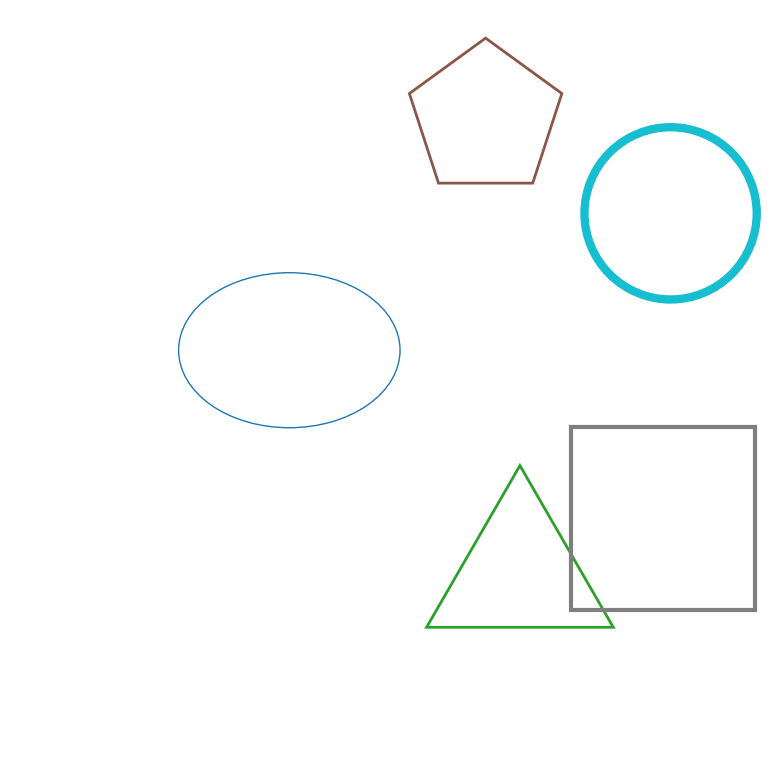[{"shape": "oval", "thickness": 0.5, "radius": 0.72, "center": [0.376, 0.545]}, {"shape": "triangle", "thickness": 1, "radius": 0.7, "center": [0.675, 0.255]}, {"shape": "pentagon", "thickness": 1, "radius": 0.52, "center": [0.631, 0.846]}, {"shape": "square", "thickness": 1.5, "radius": 0.6, "center": [0.861, 0.327]}, {"shape": "circle", "thickness": 3, "radius": 0.56, "center": [0.871, 0.723]}]